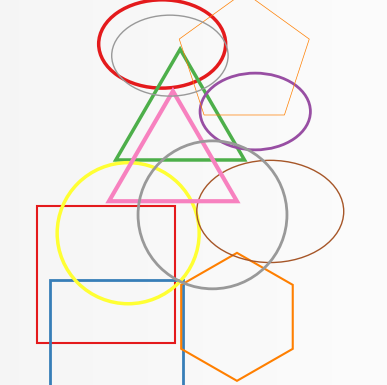[{"shape": "oval", "thickness": 2.5, "radius": 0.82, "center": [0.418, 0.886]}, {"shape": "square", "thickness": 1.5, "radius": 0.89, "center": [0.274, 0.287]}, {"shape": "square", "thickness": 2, "radius": 0.85, "center": [0.301, 0.101]}, {"shape": "triangle", "thickness": 2.5, "radius": 0.96, "center": [0.465, 0.68]}, {"shape": "oval", "thickness": 2, "radius": 0.71, "center": [0.659, 0.71]}, {"shape": "pentagon", "thickness": 0.5, "radius": 0.88, "center": [0.63, 0.844]}, {"shape": "hexagon", "thickness": 1.5, "radius": 0.83, "center": [0.612, 0.177]}, {"shape": "circle", "thickness": 2.5, "radius": 0.92, "center": [0.331, 0.394]}, {"shape": "oval", "thickness": 1, "radius": 0.95, "center": [0.697, 0.451]}, {"shape": "triangle", "thickness": 3, "radius": 0.95, "center": [0.446, 0.573]}, {"shape": "oval", "thickness": 1, "radius": 0.75, "center": [0.438, 0.855]}, {"shape": "circle", "thickness": 2, "radius": 0.96, "center": [0.548, 0.442]}]